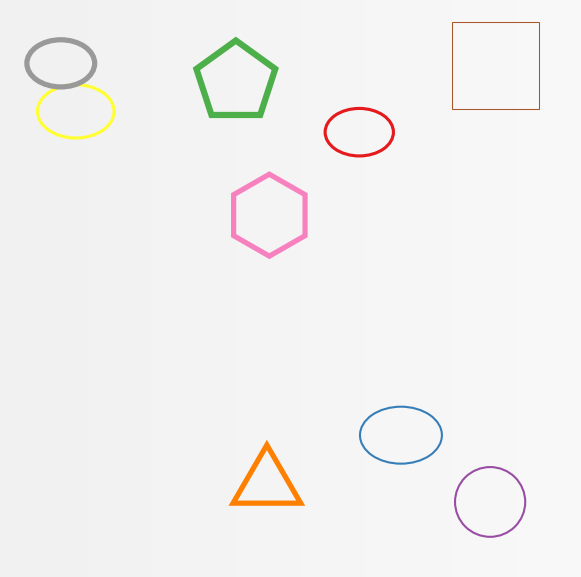[{"shape": "oval", "thickness": 1.5, "radius": 0.29, "center": [0.618, 0.77]}, {"shape": "oval", "thickness": 1, "radius": 0.35, "center": [0.69, 0.246]}, {"shape": "pentagon", "thickness": 3, "radius": 0.36, "center": [0.406, 0.858]}, {"shape": "circle", "thickness": 1, "radius": 0.3, "center": [0.843, 0.13]}, {"shape": "triangle", "thickness": 2.5, "radius": 0.34, "center": [0.459, 0.161]}, {"shape": "oval", "thickness": 1.5, "radius": 0.33, "center": [0.13, 0.806]}, {"shape": "square", "thickness": 0.5, "radius": 0.37, "center": [0.852, 0.885]}, {"shape": "hexagon", "thickness": 2.5, "radius": 0.35, "center": [0.463, 0.627]}, {"shape": "oval", "thickness": 2.5, "radius": 0.29, "center": [0.105, 0.889]}]